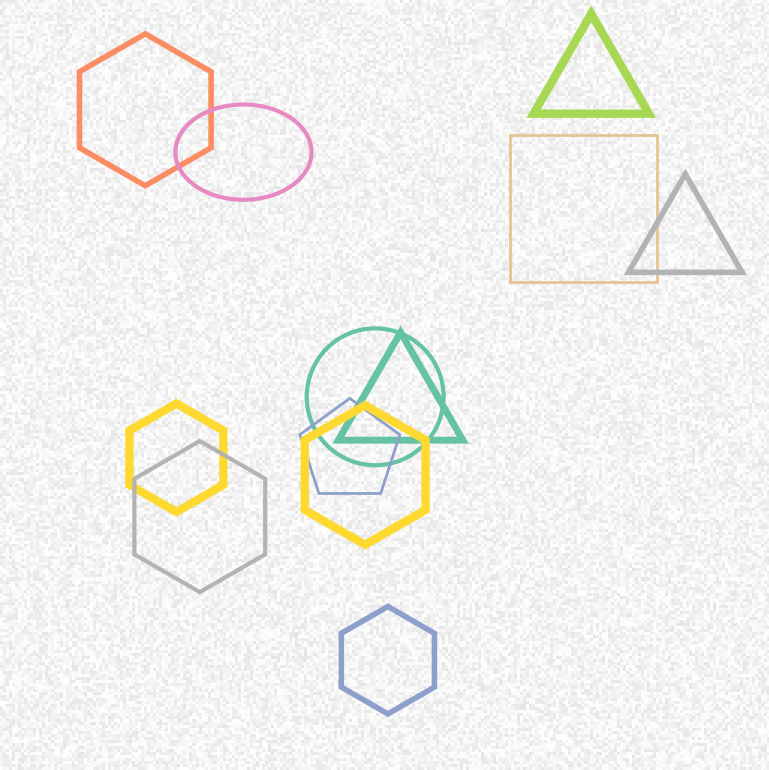[{"shape": "triangle", "thickness": 2.5, "radius": 0.47, "center": [0.52, 0.475]}, {"shape": "circle", "thickness": 1.5, "radius": 0.44, "center": [0.487, 0.485]}, {"shape": "hexagon", "thickness": 2, "radius": 0.49, "center": [0.189, 0.857]}, {"shape": "pentagon", "thickness": 1, "radius": 0.34, "center": [0.454, 0.414]}, {"shape": "hexagon", "thickness": 2, "radius": 0.35, "center": [0.504, 0.143]}, {"shape": "oval", "thickness": 1.5, "radius": 0.44, "center": [0.316, 0.802]}, {"shape": "triangle", "thickness": 3, "radius": 0.43, "center": [0.768, 0.896]}, {"shape": "hexagon", "thickness": 3, "radius": 0.35, "center": [0.229, 0.406]}, {"shape": "hexagon", "thickness": 3, "radius": 0.45, "center": [0.474, 0.383]}, {"shape": "square", "thickness": 1, "radius": 0.48, "center": [0.757, 0.729]}, {"shape": "hexagon", "thickness": 1.5, "radius": 0.49, "center": [0.259, 0.329]}, {"shape": "triangle", "thickness": 2, "radius": 0.43, "center": [0.89, 0.689]}]